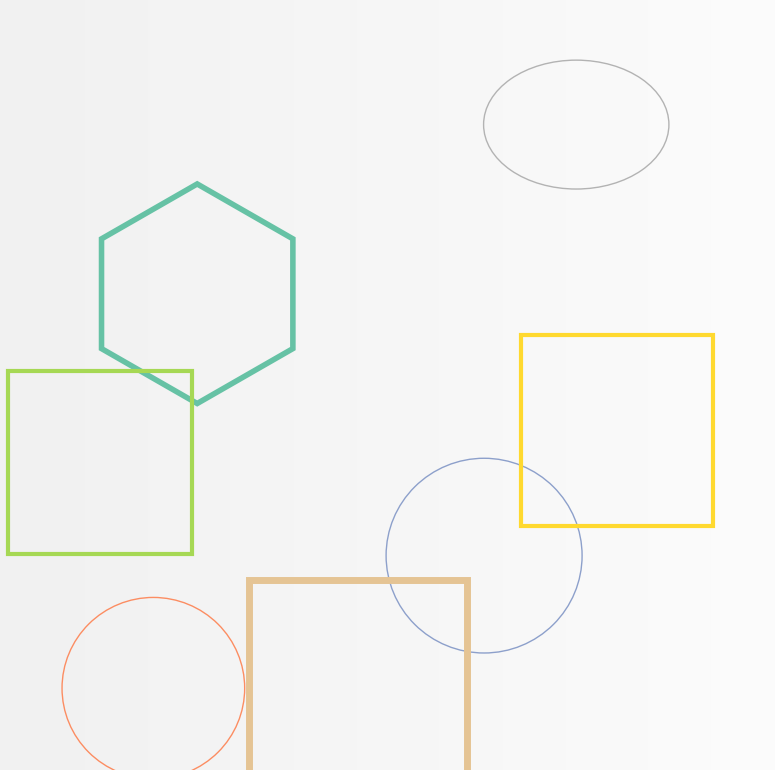[{"shape": "hexagon", "thickness": 2, "radius": 0.71, "center": [0.254, 0.619]}, {"shape": "circle", "thickness": 0.5, "radius": 0.59, "center": [0.198, 0.106]}, {"shape": "circle", "thickness": 0.5, "radius": 0.63, "center": [0.625, 0.278]}, {"shape": "square", "thickness": 1.5, "radius": 0.6, "center": [0.129, 0.399]}, {"shape": "square", "thickness": 1.5, "radius": 0.62, "center": [0.796, 0.441]}, {"shape": "square", "thickness": 2.5, "radius": 0.7, "center": [0.462, 0.107]}, {"shape": "oval", "thickness": 0.5, "radius": 0.6, "center": [0.744, 0.838]}]